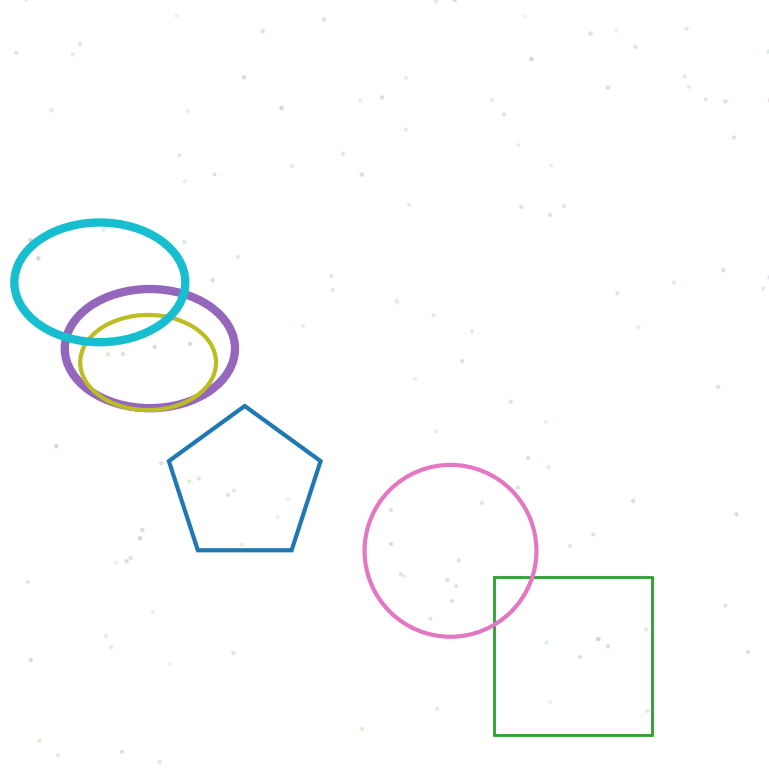[{"shape": "pentagon", "thickness": 1.5, "radius": 0.52, "center": [0.318, 0.369]}, {"shape": "square", "thickness": 1, "radius": 0.51, "center": [0.745, 0.148]}, {"shape": "oval", "thickness": 3, "radius": 0.55, "center": [0.195, 0.547]}, {"shape": "circle", "thickness": 1.5, "radius": 0.56, "center": [0.585, 0.285]}, {"shape": "oval", "thickness": 1.5, "radius": 0.44, "center": [0.192, 0.529]}, {"shape": "oval", "thickness": 3, "radius": 0.56, "center": [0.13, 0.633]}]